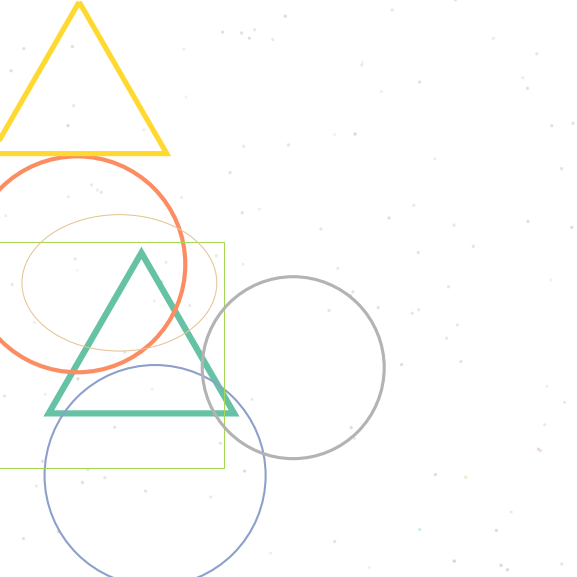[{"shape": "triangle", "thickness": 3, "radius": 0.93, "center": [0.245, 0.376]}, {"shape": "circle", "thickness": 2, "radius": 0.93, "center": [0.134, 0.541]}, {"shape": "circle", "thickness": 1, "radius": 0.96, "center": [0.269, 0.176]}, {"shape": "square", "thickness": 0.5, "radius": 0.98, "center": [0.192, 0.384]}, {"shape": "triangle", "thickness": 2.5, "radius": 0.88, "center": [0.137, 0.821]}, {"shape": "oval", "thickness": 0.5, "radius": 0.84, "center": [0.207, 0.509]}, {"shape": "circle", "thickness": 1.5, "radius": 0.79, "center": [0.508, 0.362]}]